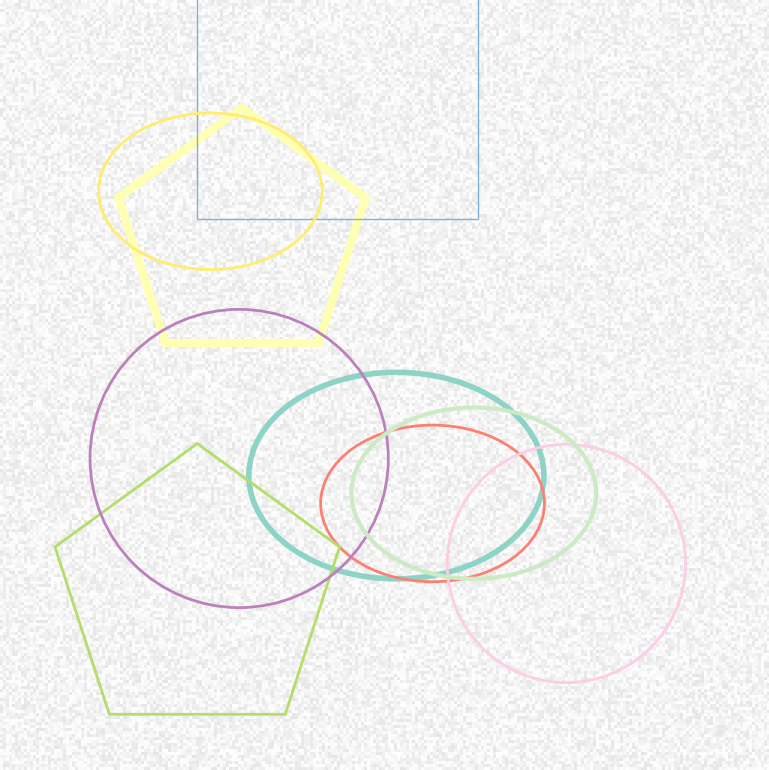[{"shape": "oval", "thickness": 2, "radius": 0.96, "center": [0.515, 0.382]}, {"shape": "pentagon", "thickness": 3, "radius": 0.84, "center": [0.314, 0.691]}, {"shape": "oval", "thickness": 1, "radius": 0.73, "center": [0.562, 0.346]}, {"shape": "square", "thickness": 0.5, "radius": 0.91, "center": [0.439, 0.898]}, {"shape": "pentagon", "thickness": 1, "radius": 0.97, "center": [0.256, 0.23]}, {"shape": "circle", "thickness": 1, "radius": 0.77, "center": [0.736, 0.268]}, {"shape": "circle", "thickness": 1, "radius": 0.97, "center": [0.311, 0.405]}, {"shape": "oval", "thickness": 1.5, "radius": 0.79, "center": [0.615, 0.36]}, {"shape": "oval", "thickness": 1, "radius": 0.73, "center": [0.273, 0.752]}]